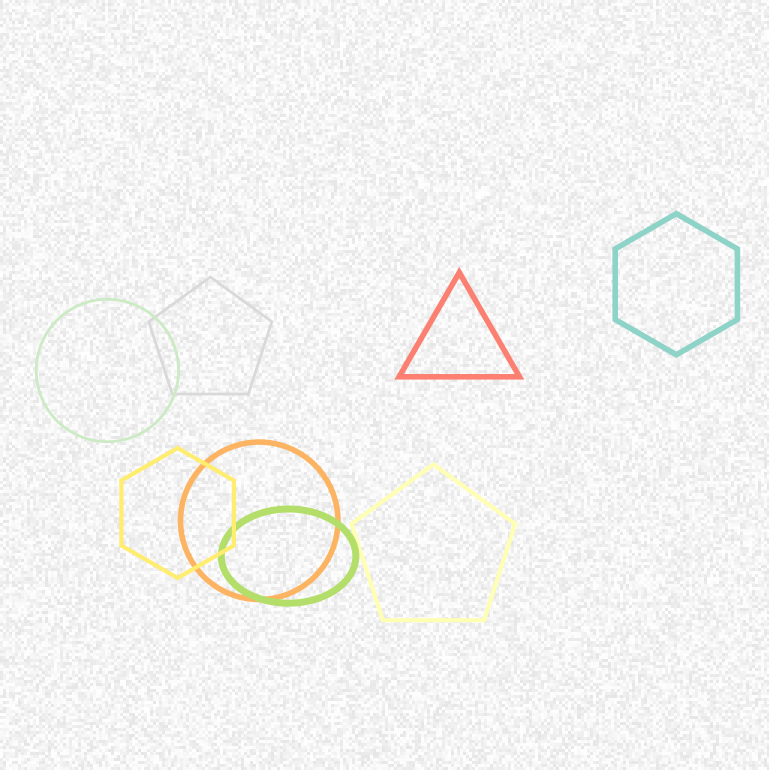[{"shape": "hexagon", "thickness": 2, "radius": 0.46, "center": [0.878, 0.631]}, {"shape": "pentagon", "thickness": 1.5, "radius": 0.56, "center": [0.563, 0.285]}, {"shape": "triangle", "thickness": 2, "radius": 0.45, "center": [0.596, 0.556]}, {"shape": "circle", "thickness": 2, "radius": 0.51, "center": [0.337, 0.324]}, {"shape": "oval", "thickness": 2.5, "radius": 0.44, "center": [0.375, 0.278]}, {"shape": "pentagon", "thickness": 1, "radius": 0.42, "center": [0.273, 0.556]}, {"shape": "circle", "thickness": 1, "radius": 0.46, "center": [0.139, 0.519]}, {"shape": "hexagon", "thickness": 1.5, "radius": 0.42, "center": [0.231, 0.334]}]